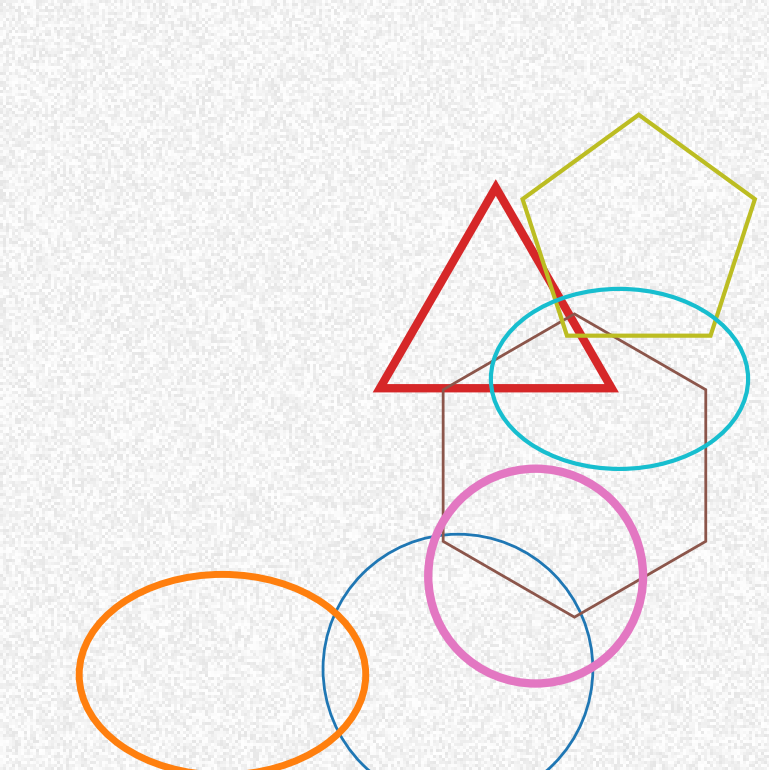[{"shape": "circle", "thickness": 1, "radius": 0.88, "center": [0.595, 0.131]}, {"shape": "oval", "thickness": 2.5, "radius": 0.93, "center": [0.289, 0.124]}, {"shape": "triangle", "thickness": 3, "radius": 0.87, "center": [0.644, 0.583]}, {"shape": "hexagon", "thickness": 1, "radius": 0.98, "center": [0.746, 0.395]}, {"shape": "circle", "thickness": 3, "radius": 0.7, "center": [0.696, 0.252]}, {"shape": "pentagon", "thickness": 1.5, "radius": 0.79, "center": [0.83, 0.692]}, {"shape": "oval", "thickness": 1.5, "radius": 0.84, "center": [0.805, 0.508]}]